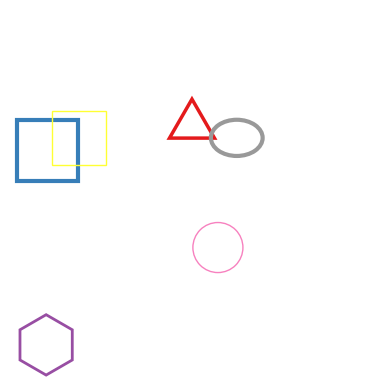[{"shape": "triangle", "thickness": 2.5, "radius": 0.34, "center": [0.499, 0.675]}, {"shape": "square", "thickness": 3, "radius": 0.39, "center": [0.124, 0.61]}, {"shape": "hexagon", "thickness": 2, "radius": 0.39, "center": [0.12, 0.104]}, {"shape": "square", "thickness": 1, "radius": 0.35, "center": [0.205, 0.641]}, {"shape": "circle", "thickness": 1, "radius": 0.32, "center": [0.566, 0.357]}, {"shape": "oval", "thickness": 3, "radius": 0.34, "center": [0.615, 0.642]}]